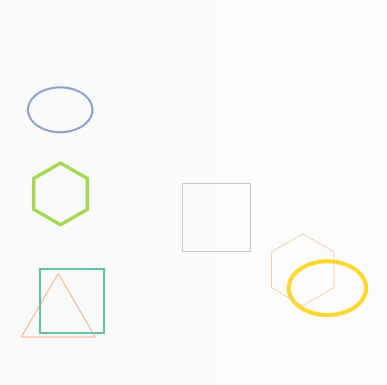[{"shape": "square", "thickness": 1.5, "radius": 0.41, "center": [0.186, 0.218]}, {"shape": "triangle", "thickness": 0.5, "radius": 0.55, "center": [0.15, 0.18]}, {"shape": "oval", "thickness": 1.5, "radius": 0.42, "center": [0.155, 0.715]}, {"shape": "hexagon", "thickness": 2.5, "radius": 0.4, "center": [0.156, 0.496]}, {"shape": "oval", "thickness": 3, "radius": 0.5, "center": [0.845, 0.251]}, {"shape": "hexagon", "thickness": 0.5, "radius": 0.47, "center": [0.781, 0.299]}, {"shape": "square", "thickness": 0.5, "radius": 0.44, "center": [0.557, 0.435]}]